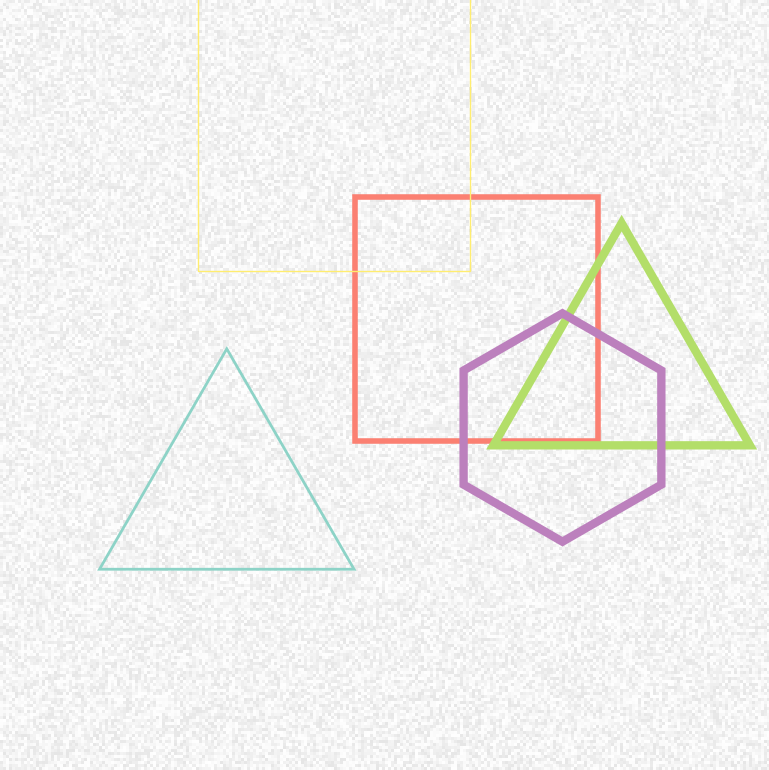[{"shape": "triangle", "thickness": 1, "radius": 0.95, "center": [0.295, 0.356]}, {"shape": "square", "thickness": 2, "radius": 0.79, "center": [0.619, 0.586]}, {"shape": "triangle", "thickness": 3, "radius": 0.96, "center": [0.807, 0.518]}, {"shape": "hexagon", "thickness": 3, "radius": 0.74, "center": [0.73, 0.445]}, {"shape": "square", "thickness": 0.5, "radius": 0.88, "center": [0.434, 0.825]}]